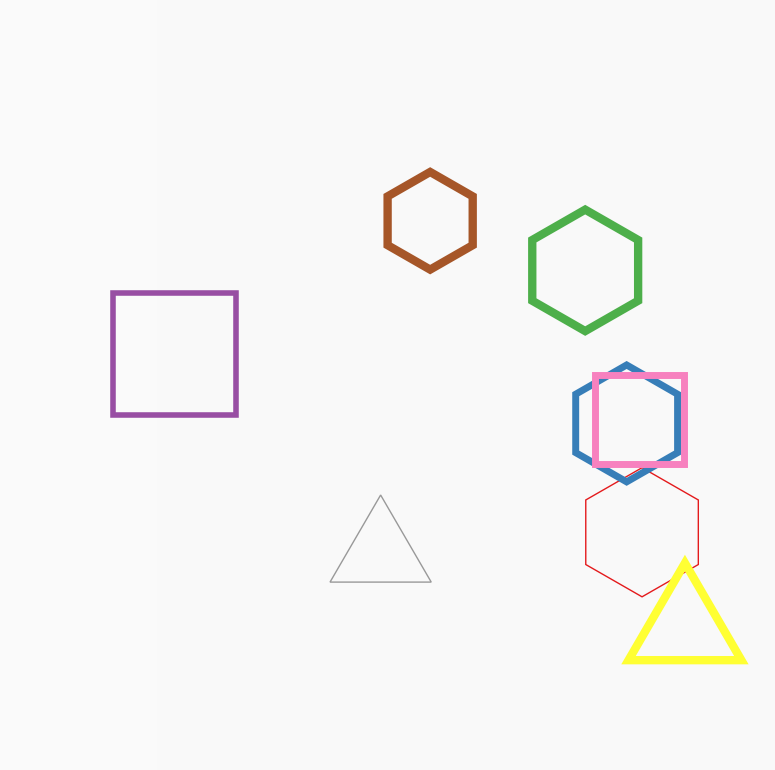[{"shape": "hexagon", "thickness": 0.5, "radius": 0.42, "center": [0.828, 0.309]}, {"shape": "hexagon", "thickness": 2.5, "radius": 0.38, "center": [0.809, 0.45]}, {"shape": "hexagon", "thickness": 3, "radius": 0.39, "center": [0.755, 0.649]}, {"shape": "square", "thickness": 2, "radius": 0.4, "center": [0.225, 0.54]}, {"shape": "triangle", "thickness": 3, "radius": 0.42, "center": [0.884, 0.185]}, {"shape": "hexagon", "thickness": 3, "radius": 0.32, "center": [0.555, 0.713]}, {"shape": "square", "thickness": 2.5, "radius": 0.29, "center": [0.825, 0.455]}, {"shape": "triangle", "thickness": 0.5, "radius": 0.38, "center": [0.491, 0.282]}]